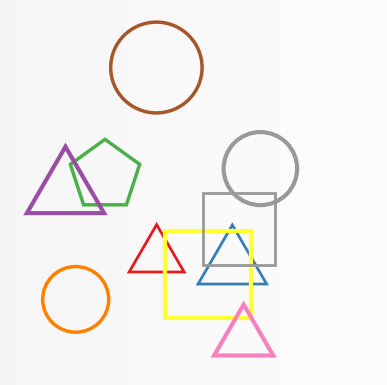[{"shape": "triangle", "thickness": 2, "radius": 0.41, "center": [0.404, 0.335]}, {"shape": "triangle", "thickness": 2, "radius": 0.51, "center": [0.6, 0.313]}, {"shape": "pentagon", "thickness": 2.5, "radius": 0.47, "center": [0.271, 0.544]}, {"shape": "triangle", "thickness": 3, "radius": 0.57, "center": [0.169, 0.504]}, {"shape": "circle", "thickness": 2.5, "radius": 0.43, "center": [0.195, 0.222]}, {"shape": "square", "thickness": 3, "radius": 0.56, "center": [0.537, 0.287]}, {"shape": "circle", "thickness": 2.5, "radius": 0.59, "center": [0.404, 0.825]}, {"shape": "triangle", "thickness": 3, "radius": 0.44, "center": [0.629, 0.121]}, {"shape": "square", "thickness": 2, "radius": 0.47, "center": [0.617, 0.406]}, {"shape": "circle", "thickness": 3, "radius": 0.47, "center": [0.672, 0.562]}]